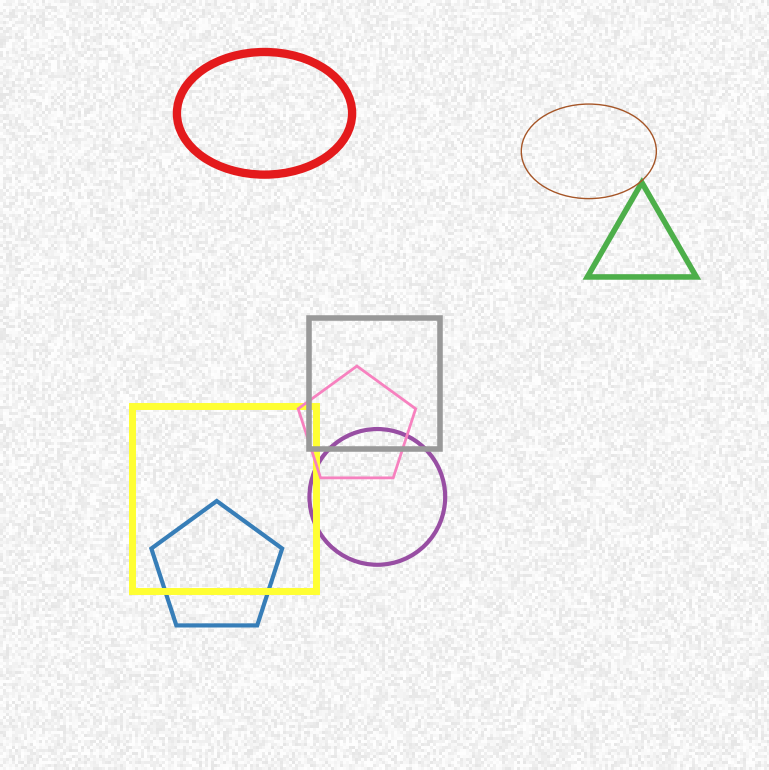[{"shape": "oval", "thickness": 3, "radius": 0.57, "center": [0.344, 0.853]}, {"shape": "pentagon", "thickness": 1.5, "radius": 0.45, "center": [0.281, 0.26]}, {"shape": "triangle", "thickness": 2, "radius": 0.41, "center": [0.834, 0.681]}, {"shape": "circle", "thickness": 1.5, "radius": 0.44, "center": [0.49, 0.355]}, {"shape": "square", "thickness": 2.5, "radius": 0.6, "center": [0.291, 0.353]}, {"shape": "oval", "thickness": 0.5, "radius": 0.44, "center": [0.765, 0.803]}, {"shape": "pentagon", "thickness": 1, "radius": 0.4, "center": [0.464, 0.444]}, {"shape": "square", "thickness": 2, "radius": 0.43, "center": [0.486, 0.501]}]